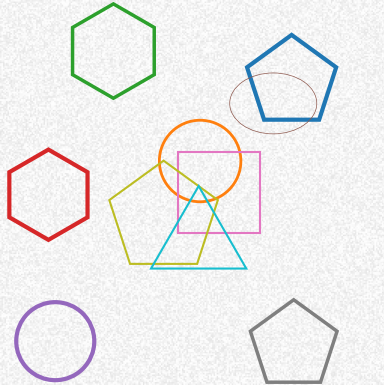[{"shape": "pentagon", "thickness": 3, "radius": 0.61, "center": [0.757, 0.788]}, {"shape": "circle", "thickness": 2, "radius": 0.53, "center": [0.52, 0.582]}, {"shape": "hexagon", "thickness": 2.5, "radius": 0.61, "center": [0.295, 0.867]}, {"shape": "hexagon", "thickness": 3, "radius": 0.59, "center": [0.126, 0.494]}, {"shape": "circle", "thickness": 3, "radius": 0.51, "center": [0.144, 0.114]}, {"shape": "oval", "thickness": 0.5, "radius": 0.57, "center": [0.71, 0.731]}, {"shape": "square", "thickness": 1.5, "radius": 0.53, "center": [0.569, 0.5]}, {"shape": "pentagon", "thickness": 2.5, "radius": 0.59, "center": [0.763, 0.103]}, {"shape": "pentagon", "thickness": 1.5, "radius": 0.74, "center": [0.425, 0.434]}, {"shape": "triangle", "thickness": 1.5, "radius": 0.71, "center": [0.516, 0.374]}]